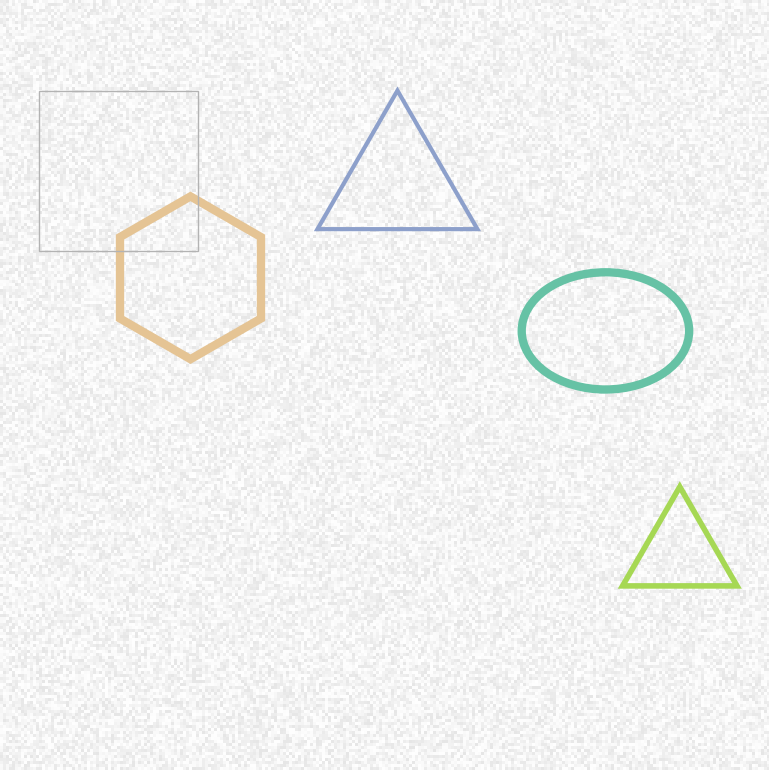[{"shape": "oval", "thickness": 3, "radius": 0.54, "center": [0.786, 0.57]}, {"shape": "triangle", "thickness": 1.5, "radius": 0.6, "center": [0.516, 0.762]}, {"shape": "triangle", "thickness": 2, "radius": 0.43, "center": [0.883, 0.282]}, {"shape": "hexagon", "thickness": 3, "radius": 0.53, "center": [0.247, 0.639]}, {"shape": "square", "thickness": 0.5, "radius": 0.52, "center": [0.154, 0.778]}]